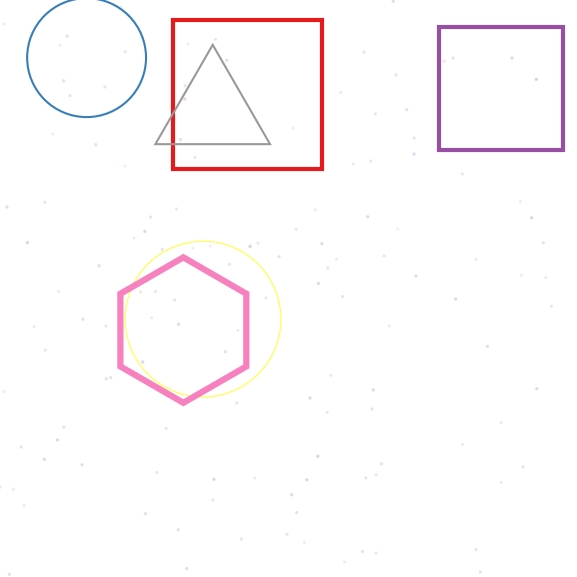[{"shape": "square", "thickness": 2, "radius": 0.64, "center": [0.429, 0.836]}, {"shape": "circle", "thickness": 1, "radius": 0.51, "center": [0.15, 0.899]}, {"shape": "square", "thickness": 2, "radius": 0.53, "center": [0.868, 0.846]}, {"shape": "circle", "thickness": 0.5, "radius": 0.67, "center": [0.352, 0.447]}, {"shape": "hexagon", "thickness": 3, "radius": 0.63, "center": [0.318, 0.428]}, {"shape": "triangle", "thickness": 1, "radius": 0.57, "center": [0.368, 0.807]}]